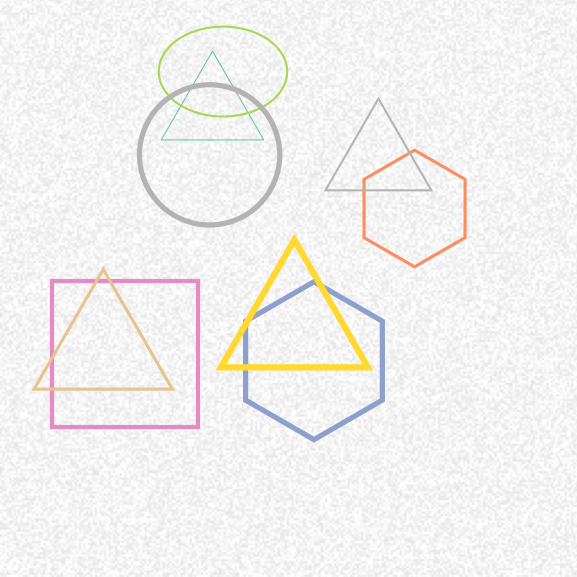[{"shape": "triangle", "thickness": 0.5, "radius": 0.51, "center": [0.368, 0.808]}, {"shape": "hexagon", "thickness": 1.5, "radius": 0.51, "center": [0.718, 0.638]}, {"shape": "hexagon", "thickness": 2.5, "radius": 0.68, "center": [0.544, 0.375]}, {"shape": "square", "thickness": 2, "radius": 0.63, "center": [0.216, 0.386]}, {"shape": "oval", "thickness": 1, "radius": 0.56, "center": [0.386, 0.875]}, {"shape": "triangle", "thickness": 3, "radius": 0.74, "center": [0.51, 0.437]}, {"shape": "triangle", "thickness": 1.5, "radius": 0.69, "center": [0.179, 0.394]}, {"shape": "triangle", "thickness": 1, "radius": 0.53, "center": [0.655, 0.722]}, {"shape": "circle", "thickness": 2.5, "radius": 0.61, "center": [0.363, 0.731]}]